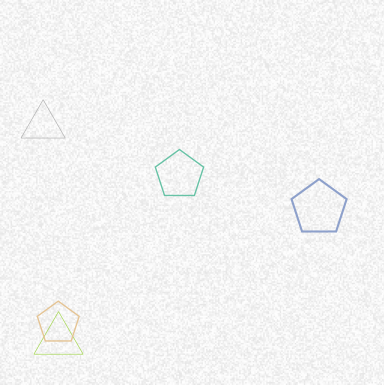[{"shape": "pentagon", "thickness": 1, "radius": 0.33, "center": [0.466, 0.546]}, {"shape": "pentagon", "thickness": 1.5, "radius": 0.38, "center": [0.829, 0.46]}, {"shape": "triangle", "thickness": 0.5, "radius": 0.37, "center": [0.152, 0.117]}, {"shape": "pentagon", "thickness": 1, "radius": 0.29, "center": [0.151, 0.161]}, {"shape": "triangle", "thickness": 0.5, "radius": 0.33, "center": [0.112, 0.675]}]